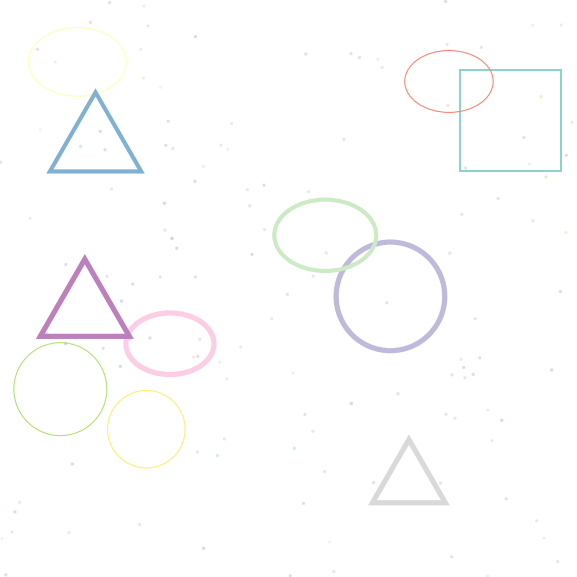[{"shape": "square", "thickness": 1, "radius": 0.44, "center": [0.885, 0.791]}, {"shape": "oval", "thickness": 0.5, "radius": 0.42, "center": [0.134, 0.892]}, {"shape": "circle", "thickness": 2.5, "radius": 0.47, "center": [0.676, 0.486]}, {"shape": "oval", "thickness": 0.5, "radius": 0.38, "center": [0.777, 0.858]}, {"shape": "triangle", "thickness": 2, "radius": 0.46, "center": [0.165, 0.748]}, {"shape": "circle", "thickness": 0.5, "radius": 0.4, "center": [0.104, 0.325]}, {"shape": "oval", "thickness": 2.5, "radius": 0.38, "center": [0.294, 0.404]}, {"shape": "triangle", "thickness": 2.5, "radius": 0.36, "center": [0.708, 0.165]}, {"shape": "triangle", "thickness": 2.5, "radius": 0.45, "center": [0.147, 0.461]}, {"shape": "oval", "thickness": 2, "radius": 0.44, "center": [0.563, 0.592]}, {"shape": "circle", "thickness": 0.5, "radius": 0.34, "center": [0.253, 0.256]}]